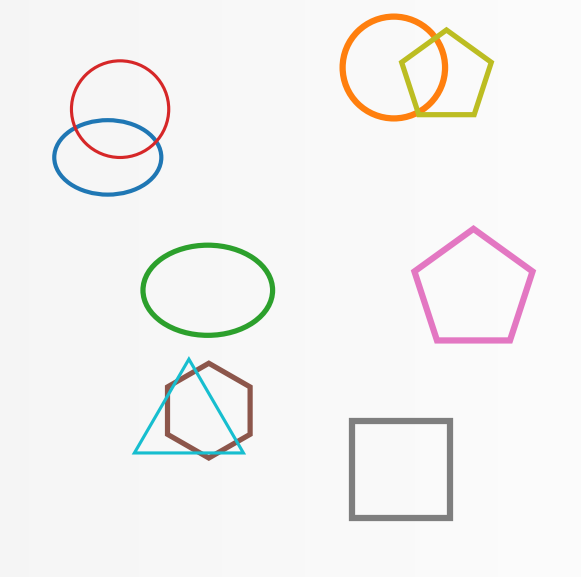[{"shape": "oval", "thickness": 2, "radius": 0.46, "center": [0.185, 0.727]}, {"shape": "circle", "thickness": 3, "radius": 0.44, "center": [0.678, 0.882]}, {"shape": "oval", "thickness": 2.5, "radius": 0.56, "center": [0.357, 0.497]}, {"shape": "circle", "thickness": 1.5, "radius": 0.42, "center": [0.207, 0.81]}, {"shape": "hexagon", "thickness": 2.5, "radius": 0.41, "center": [0.359, 0.288]}, {"shape": "pentagon", "thickness": 3, "radius": 0.53, "center": [0.815, 0.496]}, {"shape": "square", "thickness": 3, "radius": 0.42, "center": [0.69, 0.187]}, {"shape": "pentagon", "thickness": 2.5, "radius": 0.41, "center": [0.768, 0.866]}, {"shape": "triangle", "thickness": 1.5, "radius": 0.54, "center": [0.325, 0.269]}]